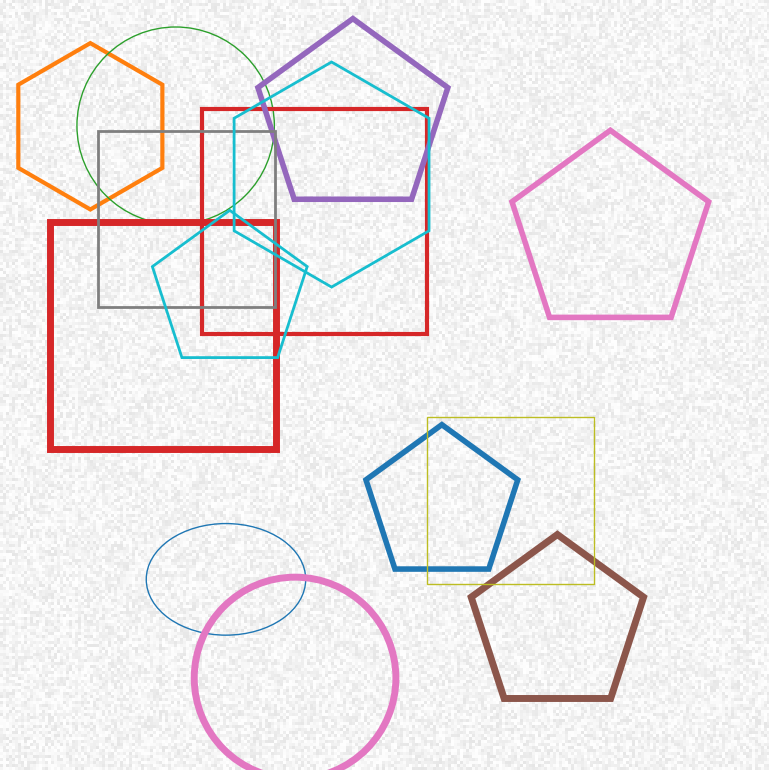[{"shape": "oval", "thickness": 0.5, "radius": 0.52, "center": [0.293, 0.248]}, {"shape": "pentagon", "thickness": 2, "radius": 0.52, "center": [0.574, 0.345]}, {"shape": "hexagon", "thickness": 1.5, "radius": 0.54, "center": [0.117, 0.836]}, {"shape": "circle", "thickness": 0.5, "radius": 0.64, "center": [0.228, 0.837]}, {"shape": "square", "thickness": 2.5, "radius": 0.73, "center": [0.212, 0.564]}, {"shape": "square", "thickness": 1.5, "radius": 0.73, "center": [0.408, 0.713]}, {"shape": "pentagon", "thickness": 2, "radius": 0.65, "center": [0.458, 0.846]}, {"shape": "pentagon", "thickness": 2.5, "radius": 0.59, "center": [0.724, 0.188]}, {"shape": "pentagon", "thickness": 2, "radius": 0.67, "center": [0.793, 0.696]}, {"shape": "circle", "thickness": 2.5, "radius": 0.65, "center": [0.383, 0.119]}, {"shape": "square", "thickness": 1, "radius": 0.57, "center": [0.242, 0.715]}, {"shape": "square", "thickness": 0.5, "radius": 0.54, "center": [0.663, 0.35]}, {"shape": "hexagon", "thickness": 1, "radius": 0.73, "center": [0.431, 0.773]}, {"shape": "pentagon", "thickness": 1, "radius": 0.53, "center": [0.298, 0.621]}]